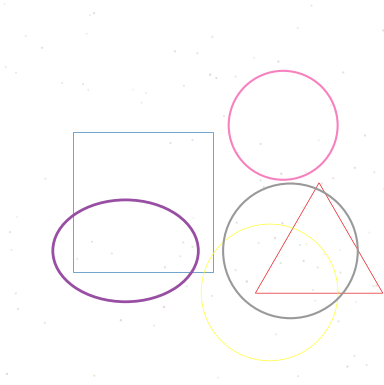[{"shape": "triangle", "thickness": 0.5, "radius": 0.96, "center": [0.829, 0.334]}, {"shape": "square", "thickness": 0.5, "radius": 0.91, "center": [0.371, 0.476]}, {"shape": "oval", "thickness": 2, "radius": 0.94, "center": [0.326, 0.348]}, {"shape": "circle", "thickness": 0.5, "radius": 0.89, "center": [0.7, 0.24]}, {"shape": "circle", "thickness": 1.5, "radius": 0.71, "center": [0.735, 0.675]}, {"shape": "circle", "thickness": 1.5, "radius": 0.87, "center": [0.754, 0.348]}]